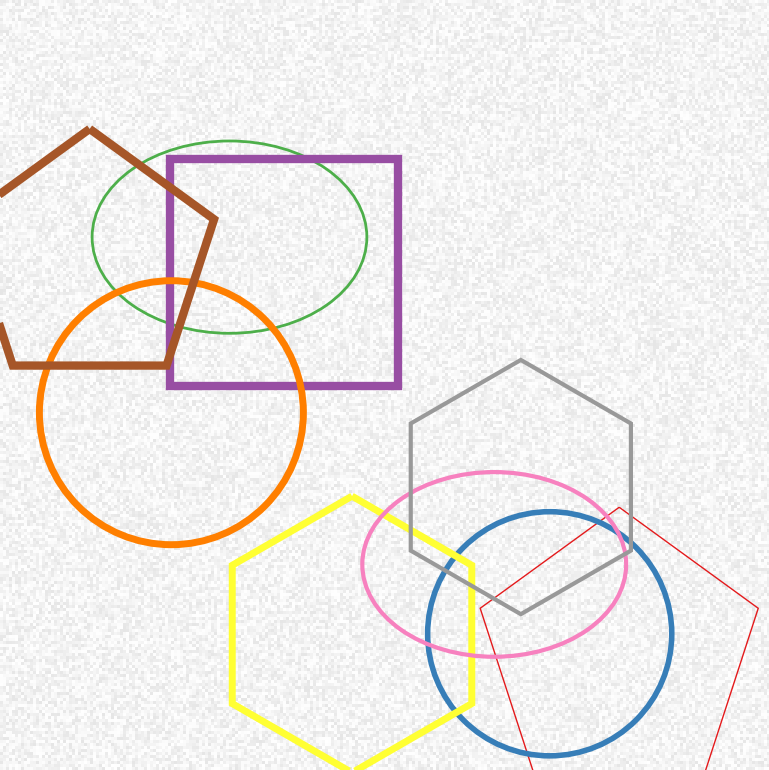[{"shape": "pentagon", "thickness": 0.5, "radius": 0.95, "center": [0.804, 0.151]}, {"shape": "circle", "thickness": 2, "radius": 0.79, "center": [0.714, 0.177]}, {"shape": "oval", "thickness": 1, "radius": 0.89, "center": [0.298, 0.692]}, {"shape": "square", "thickness": 3, "radius": 0.74, "center": [0.369, 0.646]}, {"shape": "circle", "thickness": 2.5, "radius": 0.86, "center": [0.223, 0.464]}, {"shape": "hexagon", "thickness": 2.5, "radius": 0.9, "center": [0.457, 0.176]}, {"shape": "pentagon", "thickness": 3, "radius": 0.85, "center": [0.116, 0.663]}, {"shape": "oval", "thickness": 1.5, "radius": 0.86, "center": [0.642, 0.267]}, {"shape": "hexagon", "thickness": 1.5, "radius": 0.83, "center": [0.676, 0.367]}]